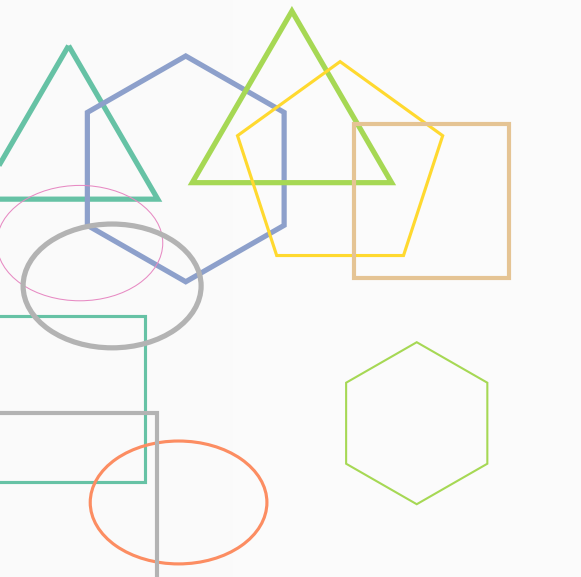[{"shape": "square", "thickness": 1.5, "radius": 0.72, "center": [0.107, 0.308]}, {"shape": "triangle", "thickness": 2.5, "radius": 0.89, "center": [0.118, 0.743]}, {"shape": "oval", "thickness": 1.5, "radius": 0.76, "center": [0.307, 0.129]}, {"shape": "hexagon", "thickness": 2.5, "radius": 0.98, "center": [0.32, 0.707]}, {"shape": "oval", "thickness": 0.5, "radius": 0.71, "center": [0.137, 0.578]}, {"shape": "triangle", "thickness": 2.5, "radius": 0.99, "center": [0.502, 0.782]}, {"shape": "hexagon", "thickness": 1, "radius": 0.7, "center": [0.717, 0.266]}, {"shape": "pentagon", "thickness": 1.5, "radius": 0.93, "center": [0.585, 0.707]}, {"shape": "square", "thickness": 2, "radius": 0.67, "center": [0.743, 0.652]}, {"shape": "oval", "thickness": 2.5, "radius": 0.77, "center": [0.193, 0.504]}, {"shape": "square", "thickness": 2, "radius": 0.85, "center": [0.101, 0.115]}]